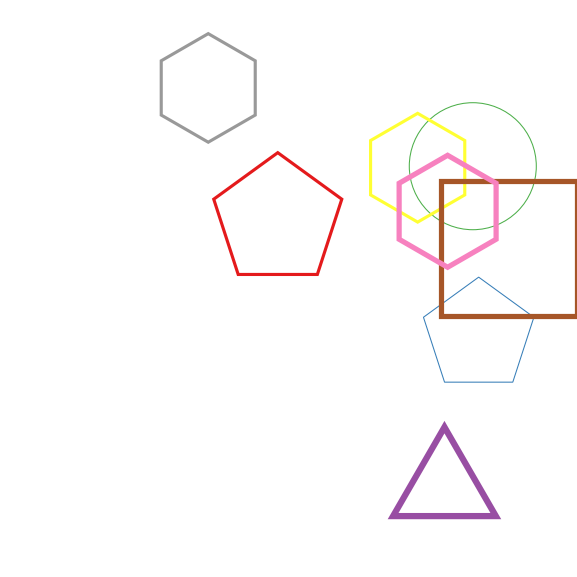[{"shape": "pentagon", "thickness": 1.5, "radius": 0.58, "center": [0.481, 0.618]}, {"shape": "pentagon", "thickness": 0.5, "radius": 0.5, "center": [0.829, 0.419]}, {"shape": "circle", "thickness": 0.5, "radius": 0.55, "center": [0.819, 0.711]}, {"shape": "triangle", "thickness": 3, "radius": 0.51, "center": [0.77, 0.157]}, {"shape": "hexagon", "thickness": 1.5, "radius": 0.47, "center": [0.723, 0.709]}, {"shape": "square", "thickness": 2.5, "radius": 0.59, "center": [0.881, 0.569]}, {"shape": "hexagon", "thickness": 2.5, "radius": 0.48, "center": [0.775, 0.633]}, {"shape": "hexagon", "thickness": 1.5, "radius": 0.47, "center": [0.361, 0.847]}]